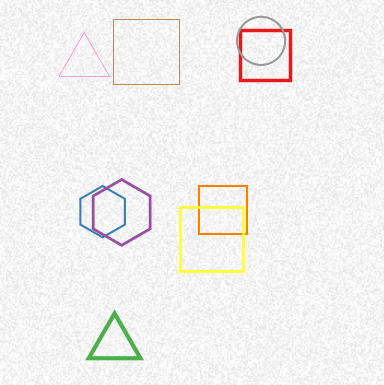[{"shape": "square", "thickness": 2.5, "radius": 0.33, "center": [0.688, 0.857]}, {"shape": "hexagon", "thickness": 1.5, "radius": 0.33, "center": [0.267, 0.45]}, {"shape": "triangle", "thickness": 3, "radius": 0.39, "center": [0.298, 0.108]}, {"shape": "hexagon", "thickness": 2, "radius": 0.43, "center": [0.316, 0.448]}, {"shape": "square", "thickness": 1.5, "radius": 0.31, "center": [0.58, 0.454]}, {"shape": "square", "thickness": 2, "radius": 0.41, "center": [0.549, 0.38]}, {"shape": "square", "thickness": 0.5, "radius": 0.43, "center": [0.38, 0.866]}, {"shape": "triangle", "thickness": 0.5, "radius": 0.38, "center": [0.219, 0.839]}, {"shape": "circle", "thickness": 1.5, "radius": 0.31, "center": [0.678, 0.894]}]